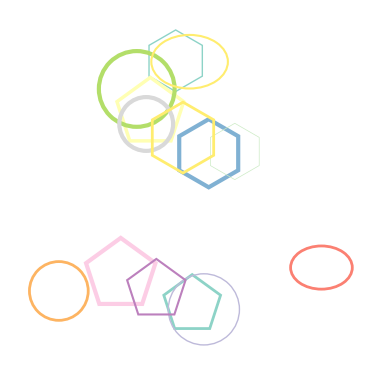[{"shape": "hexagon", "thickness": 1, "radius": 0.4, "center": [0.456, 0.842]}, {"shape": "pentagon", "thickness": 2, "radius": 0.39, "center": [0.499, 0.209]}, {"shape": "pentagon", "thickness": 2.5, "radius": 0.46, "center": [0.391, 0.708]}, {"shape": "circle", "thickness": 1, "radius": 0.46, "center": [0.53, 0.196]}, {"shape": "oval", "thickness": 2, "radius": 0.4, "center": [0.835, 0.305]}, {"shape": "hexagon", "thickness": 3, "radius": 0.44, "center": [0.542, 0.602]}, {"shape": "circle", "thickness": 2, "radius": 0.38, "center": [0.153, 0.244]}, {"shape": "circle", "thickness": 3, "radius": 0.49, "center": [0.355, 0.769]}, {"shape": "pentagon", "thickness": 3, "radius": 0.47, "center": [0.314, 0.287]}, {"shape": "circle", "thickness": 3, "radius": 0.35, "center": [0.38, 0.678]}, {"shape": "pentagon", "thickness": 1.5, "radius": 0.4, "center": [0.406, 0.248]}, {"shape": "hexagon", "thickness": 0.5, "radius": 0.37, "center": [0.61, 0.607]}, {"shape": "hexagon", "thickness": 2, "radius": 0.46, "center": [0.475, 0.643]}, {"shape": "oval", "thickness": 1.5, "radius": 0.5, "center": [0.492, 0.84]}]